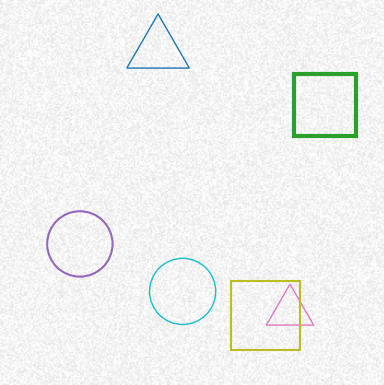[{"shape": "triangle", "thickness": 1, "radius": 0.47, "center": [0.411, 0.87]}, {"shape": "square", "thickness": 3, "radius": 0.4, "center": [0.843, 0.727]}, {"shape": "circle", "thickness": 1.5, "radius": 0.42, "center": [0.207, 0.366]}, {"shape": "triangle", "thickness": 1, "radius": 0.35, "center": [0.753, 0.191]}, {"shape": "square", "thickness": 1.5, "radius": 0.45, "center": [0.69, 0.18]}, {"shape": "circle", "thickness": 1, "radius": 0.43, "center": [0.474, 0.243]}]